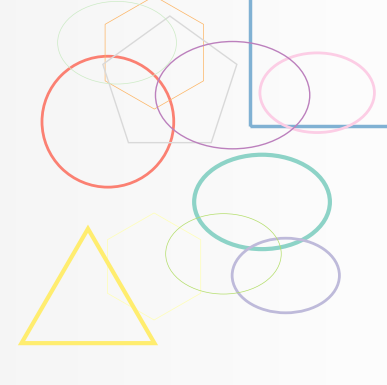[{"shape": "oval", "thickness": 3, "radius": 0.88, "center": [0.676, 0.476]}, {"shape": "hexagon", "thickness": 0.5, "radius": 0.7, "center": [0.398, 0.308]}, {"shape": "oval", "thickness": 2, "radius": 0.69, "center": [0.737, 0.284]}, {"shape": "circle", "thickness": 2, "radius": 0.85, "center": [0.278, 0.684]}, {"shape": "square", "thickness": 2.5, "radius": 0.99, "center": [0.842, 0.871]}, {"shape": "hexagon", "thickness": 0.5, "radius": 0.73, "center": [0.398, 0.863]}, {"shape": "oval", "thickness": 0.5, "radius": 0.75, "center": [0.577, 0.341]}, {"shape": "oval", "thickness": 2, "radius": 0.74, "center": [0.818, 0.759]}, {"shape": "pentagon", "thickness": 1, "radius": 0.91, "center": [0.438, 0.777]}, {"shape": "oval", "thickness": 1, "radius": 1.0, "center": [0.6, 0.753]}, {"shape": "oval", "thickness": 0.5, "radius": 0.77, "center": [0.302, 0.889]}, {"shape": "triangle", "thickness": 3, "radius": 0.99, "center": [0.227, 0.208]}]